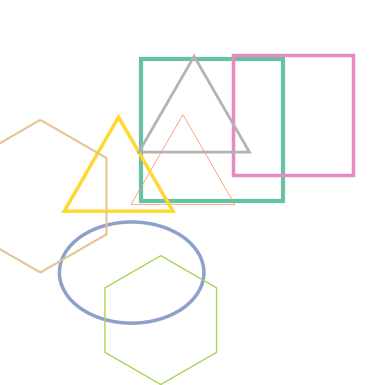[{"shape": "square", "thickness": 3, "radius": 0.92, "center": [0.55, 0.662]}, {"shape": "triangle", "thickness": 0.5, "radius": 0.78, "center": [0.475, 0.547]}, {"shape": "oval", "thickness": 2.5, "radius": 0.94, "center": [0.342, 0.292]}, {"shape": "square", "thickness": 2.5, "radius": 0.78, "center": [0.761, 0.702]}, {"shape": "hexagon", "thickness": 1, "radius": 0.84, "center": [0.418, 0.169]}, {"shape": "triangle", "thickness": 2.5, "radius": 0.81, "center": [0.308, 0.533]}, {"shape": "hexagon", "thickness": 1.5, "radius": 0.99, "center": [0.105, 0.49]}, {"shape": "triangle", "thickness": 2, "radius": 0.83, "center": [0.504, 0.688]}]